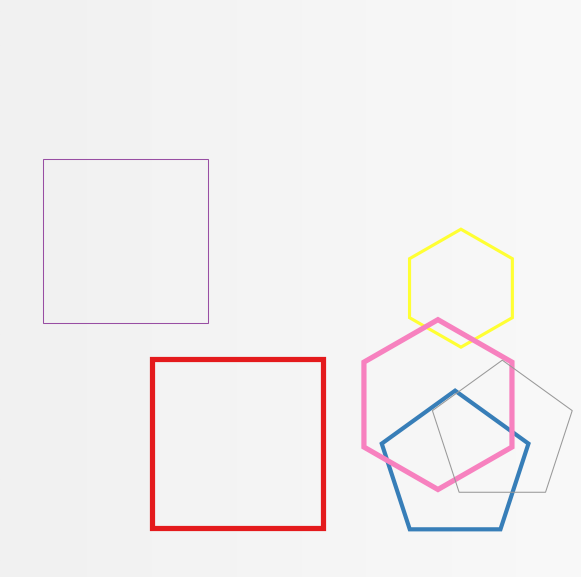[{"shape": "square", "thickness": 2.5, "radius": 0.73, "center": [0.409, 0.231]}, {"shape": "pentagon", "thickness": 2, "radius": 0.66, "center": [0.783, 0.19]}, {"shape": "square", "thickness": 0.5, "radius": 0.71, "center": [0.216, 0.582]}, {"shape": "hexagon", "thickness": 1.5, "radius": 0.51, "center": [0.793, 0.5]}, {"shape": "hexagon", "thickness": 2.5, "radius": 0.74, "center": [0.753, 0.299]}, {"shape": "pentagon", "thickness": 0.5, "radius": 0.63, "center": [0.864, 0.249]}]